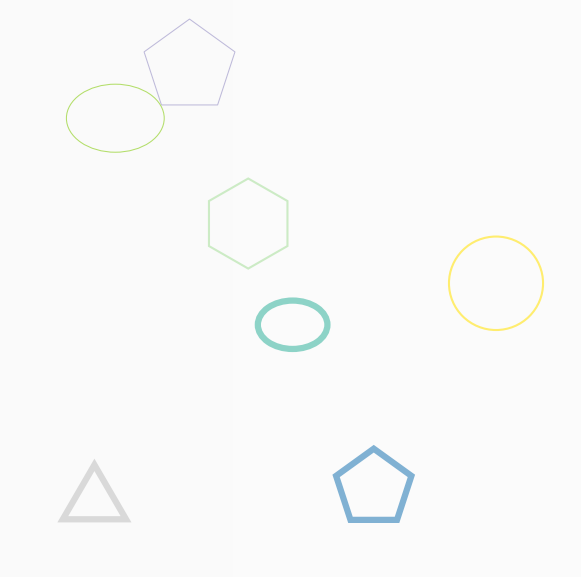[{"shape": "oval", "thickness": 3, "radius": 0.3, "center": [0.503, 0.437]}, {"shape": "pentagon", "thickness": 0.5, "radius": 0.41, "center": [0.326, 0.884]}, {"shape": "pentagon", "thickness": 3, "radius": 0.34, "center": [0.643, 0.154]}, {"shape": "oval", "thickness": 0.5, "radius": 0.42, "center": [0.198, 0.794]}, {"shape": "triangle", "thickness": 3, "radius": 0.31, "center": [0.162, 0.131]}, {"shape": "hexagon", "thickness": 1, "radius": 0.39, "center": [0.427, 0.612]}, {"shape": "circle", "thickness": 1, "radius": 0.4, "center": [0.853, 0.509]}]